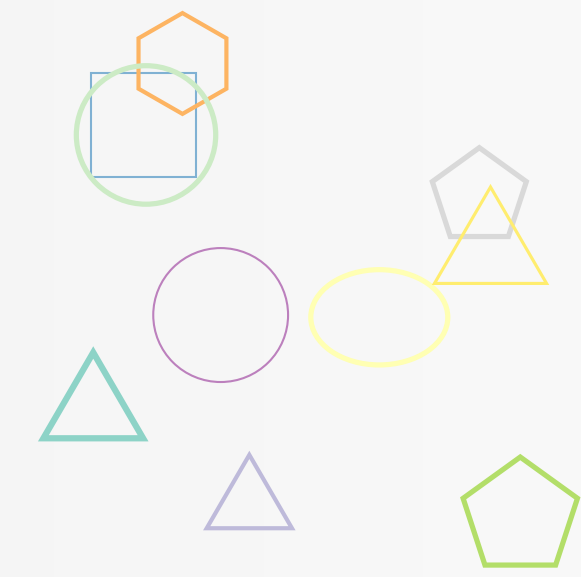[{"shape": "triangle", "thickness": 3, "radius": 0.5, "center": [0.16, 0.29]}, {"shape": "oval", "thickness": 2.5, "radius": 0.59, "center": [0.653, 0.45]}, {"shape": "triangle", "thickness": 2, "radius": 0.42, "center": [0.429, 0.127]}, {"shape": "square", "thickness": 1, "radius": 0.45, "center": [0.246, 0.783]}, {"shape": "hexagon", "thickness": 2, "radius": 0.44, "center": [0.314, 0.889]}, {"shape": "pentagon", "thickness": 2.5, "radius": 0.52, "center": [0.895, 0.104]}, {"shape": "pentagon", "thickness": 2.5, "radius": 0.43, "center": [0.825, 0.658]}, {"shape": "circle", "thickness": 1, "radius": 0.58, "center": [0.38, 0.454]}, {"shape": "circle", "thickness": 2.5, "radius": 0.6, "center": [0.251, 0.765]}, {"shape": "triangle", "thickness": 1.5, "radius": 0.56, "center": [0.844, 0.564]}]